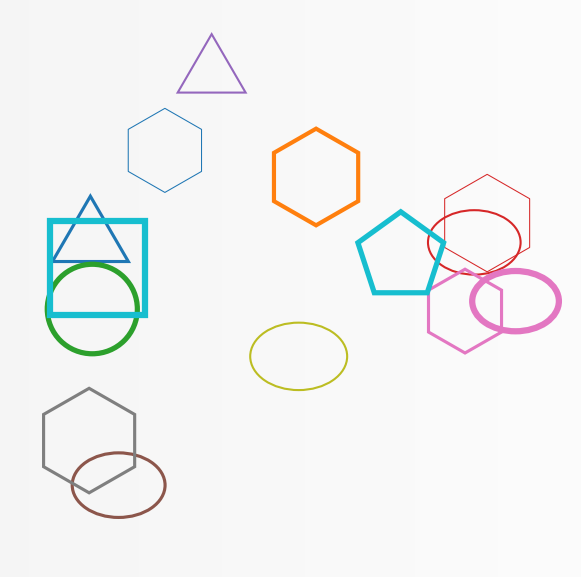[{"shape": "triangle", "thickness": 1.5, "radius": 0.38, "center": [0.155, 0.584]}, {"shape": "hexagon", "thickness": 0.5, "radius": 0.36, "center": [0.284, 0.739]}, {"shape": "hexagon", "thickness": 2, "radius": 0.42, "center": [0.544, 0.693]}, {"shape": "circle", "thickness": 2.5, "radius": 0.39, "center": [0.159, 0.464]}, {"shape": "oval", "thickness": 1, "radius": 0.4, "center": [0.816, 0.579]}, {"shape": "hexagon", "thickness": 0.5, "radius": 0.42, "center": [0.838, 0.613]}, {"shape": "triangle", "thickness": 1, "radius": 0.34, "center": [0.364, 0.873]}, {"shape": "oval", "thickness": 1.5, "radius": 0.4, "center": [0.204, 0.159]}, {"shape": "hexagon", "thickness": 1.5, "radius": 0.36, "center": [0.8, 0.46]}, {"shape": "oval", "thickness": 3, "radius": 0.37, "center": [0.887, 0.478]}, {"shape": "hexagon", "thickness": 1.5, "radius": 0.45, "center": [0.153, 0.236]}, {"shape": "oval", "thickness": 1, "radius": 0.42, "center": [0.514, 0.382]}, {"shape": "square", "thickness": 3, "radius": 0.41, "center": [0.167, 0.535]}, {"shape": "pentagon", "thickness": 2.5, "radius": 0.39, "center": [0.689, 0.555]}]